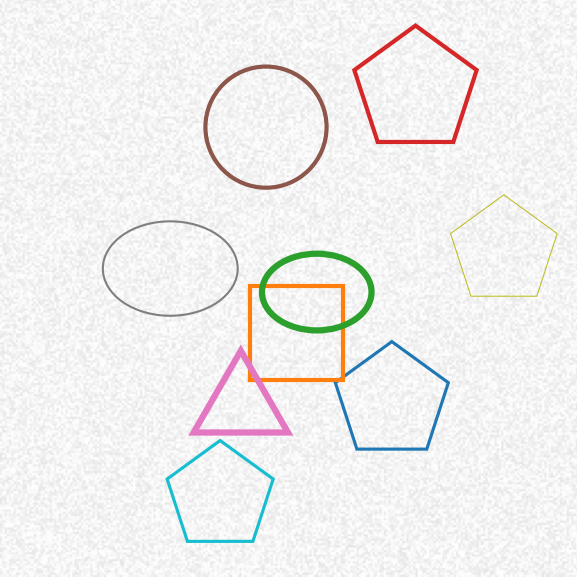[{"shape": "pentagon", "thickness": 1.5, "radius": 0.51, "center": [0.679, 0.305]}, {"shape": "square", "thickness": 2, "radius": 0.41, "center": [0.513, 0.423]}, {"shape": "oval", "thickness": 3, "radius": 0.47, "center": [0.548, 0.493]}, {"shape": "pentagon", "thickness": 2, "radius": 0.56, "center": [0.72, 0.843]}, {"shape": "circle", "thickness": 2, "radius": 0.52, "center": [0.461, 0.779]}, {"shape": "triangle", "thickness": 3, "radius": 0.47, "center": [0.417, 0.297]}, {"shape": "oval", "thickness": 1, "radius": 0.58, "center": [0.295, 0.534]}, {"shape": "pentagon", "thickness": 0.5, "radius": 0.49, "center": [0.873, 0.565]}, {"shape": "pentagon", "thickness": 1.5, "radius": 0.48, "center": [0.381, 0.14]}]